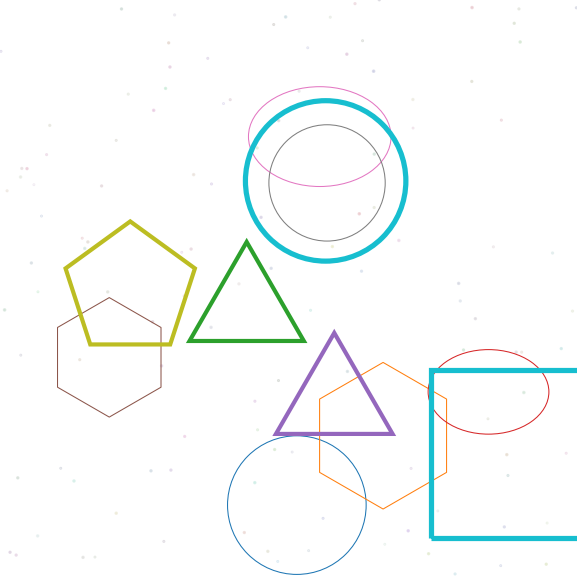[{"shape": "circle", "thickness": 0.5, "radius": 0.6, "center": [0.514, 0.124]}, {"shape": "hexagon", "thickness": 0.5, "radius": 0.63, "center": [0.663, 0.245]}, {"shape": "triangle", "thickness": 2, "radius": 0.57, "center": [0.427, 0.466]}, {"shape": "oval", "thickness": 0.5, "radius": 0.52, "center": [0.846, 0.321]}, {"shape": "triangle", "thickness": 2, "radius": 0.58, "center": [0.579, 0.306]}, {"shape": "hexagon", "thickness": 0.5, "radius": 0.52, "center": [0.189, 0.38]}, {"shape": "oval", "thickness": 0.5, "radius": 0.62, "center": [0.554, 0.763]}, {"shape": "circle", "thickness": 0.5, "radius": 0.5, "center": [0.566, 0.682]}, {"shape": "pentagon", "thickness": 2, "radius": 0.59, "center": [0.226, 0.498]}, {"shape": "circle", "thickness": 2.5, "radius": 0.69, "center": [0.564, 0.686]}, {"shape": "square", "thickness": 2.5, "radius": 0.73, "center": [0.892, 0.212]}]